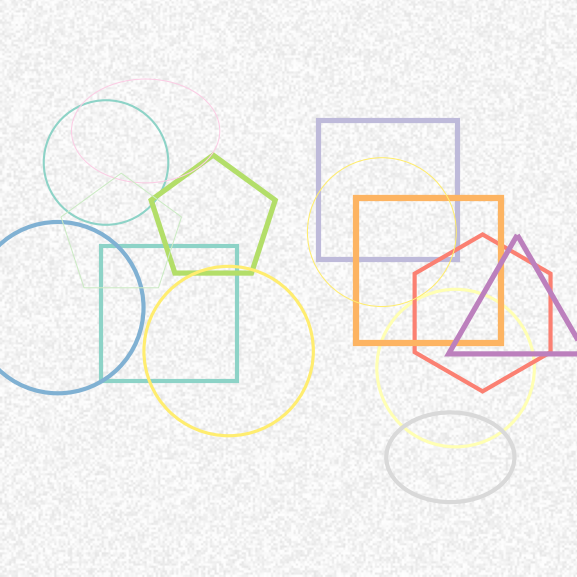[{"shape": "square", "thickness": 2, "radius": 0.59, "center": [0.292, 0.456]}, {"shape": "circle", "thickness": 1, "radius": 0.54, "center": [0.184, 0.718]}, {"shape": "circle", "thickness": 1.5, "radius": 0.68, "center": [0.789, 0.362]}, {"shape": "square", "thickness": 2.5, "radius": 0.6, "center": [0.671, 0.671]}, {"shape": "hexagon", "thickness": 2, "radius": 0.68, "center": [0.836, 0.457]}, {"shape": "circle", "thickness": 2, "radius": 0.74, "center": [0.1, 0.466]}, {"shape": "square", "thickness": 3, "radius": 0.63, "center": [0.742, 0.531]}, {"shape": "pentagon", "thickness": 2.5, "radius": 0.56, "center": [0.369, 0.618]}, {"shape": "oval", "thickness": 0.5, "radius": 0.64, "center": [0.252, 0.772]}, {"shape": "oval", "thickness": 2, "radius": 0.55, "center": [0.78, 0.207]}, {"shape": "triangle", "thickness": 2.5, "radius": 0.69, "center": [0.896, 0.455]}, {"shape": "pentagon", "thickness": 0.5, "radius": 0.55, "center": [0.21, 0.59]}, {"shape": "circle", "thickness": 0.5, "radius": 0.64, "center": [0.661, 0.597]}, {"shape": "circle", "thickness": 1.5, "radius": 0.73, "center": [0.396, 0.391]}]